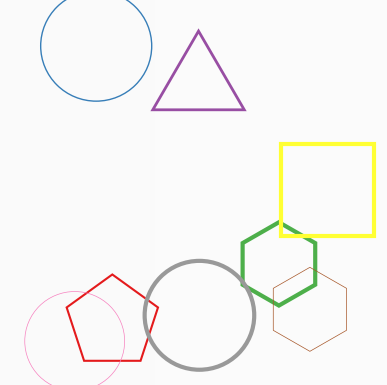[{"shape": "pentagon", "thickness": 1.5, "radius": 0.62, "center": [0.29, 0.163]}, {"shape": "circle", "thickness": 1, "radius": 0.72, "center": [0.248, 0.881]}, {"shape": "hexagon", "thickness": 3, "radius": 0.54, "center": [0.72, 0.315]}, {"shape": "triangle", "thickness": 2, "radius": 0.68, "center": [0.512, 0.783]}, {"shape": "square", "thickness": 3, "radius": 0.6, "center": [0.844, 0.506]}, {"shape": "hexagon", "thickness": 0.5, "radius": 0.55, "center": [0.8, 0.197]}, {"shape": "circle", "thickness": 0.5, "radius": 0.64, "center": [0.193, 0.114]}, {"shape": "circle", "thickness": 3, "radius": 0.71, "center": [0.515, 0.181]}]